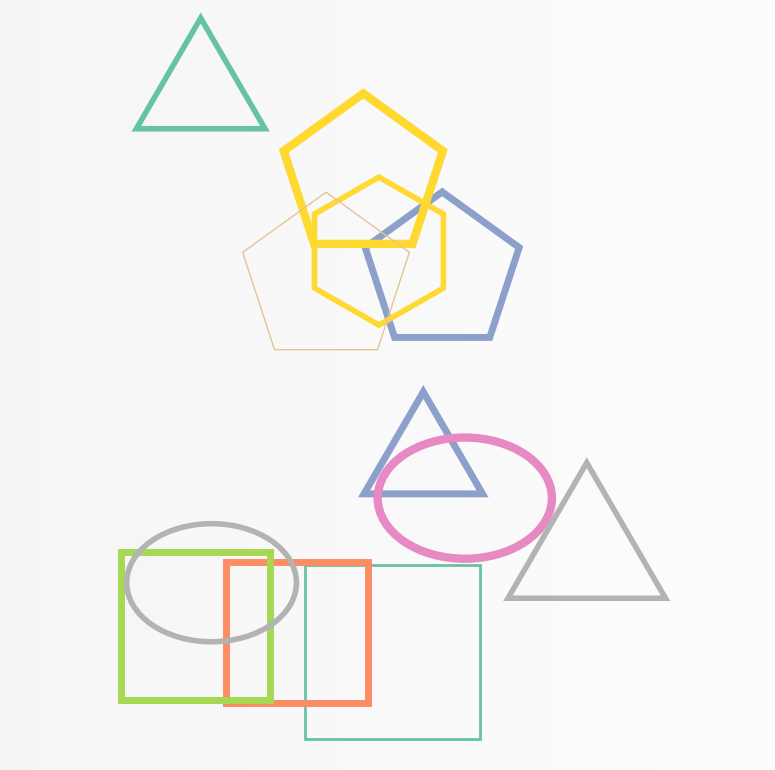[{"shape": "square", "thickness": 1, "radius": 0.57, "center": [0.506, 0.153]}, {"shape": "triangle", "thickness": 2, "radius": 0.48, "center": [0.259, 0.881]}, {"shape": "square", "thickness": 2.5, "radius": 0.46, "center": [0.383, 0.178]}, {"shape": "pentagon", "thickness": 2.5, "radius": 0.52, "center": [0.571, 0.646]}, {"shape": "triangle", "thickness": 2.5, "radius": 0.44, "center": [0.546, 0.403]}, {"shape": "oval", "thickness": 3, "radius": 0.56, "center": [0.6, 0.353]}, {"shape": "square", "thickness": 2.5, "radius": 0.48, "center": [0.252, 0.188]}, {"shape": "hexagon", "thickness": 2, "radius": 0.48, "center": [0.489, 0.674]}, {"shape": "pentagon", "thickness": 3, "radius": 0.54, "center": [0.469, 0.771]}, {"shape": "pentagon", "thickness": 0.5, "radius": 0.57, "center": [0.421, 0.637]}, {"shape": "oval", "thickness": 2, "radius": 0.55, "center": [0.273, 0.243]}, {"shape": "triangle", "thickness": 2, "radius": 0.59, "center": [0.757, 0.282]}]